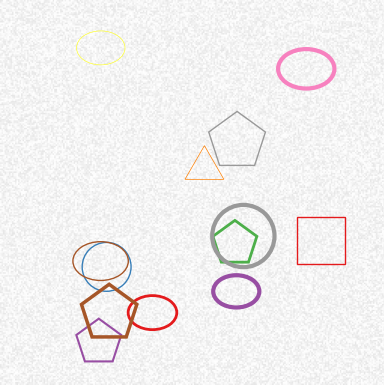[{"shape": "oval", "thickness": 2, "radius": 0.32, "center": [0.396, 0.188]}, {"shape": "square", "thickness": 1, "radius": 0.31, "center": [0.833, 0.375]}, {"shape": "circle", "thickness": 1, "radius": 0.32, "center": [0.277, 0.307]}, {"shape": "pentagon", "thickness": 2, "radius": 0.3, "center": [0.61, 0.368]}, {"shape": "oval", "thickness": 3, "radius": 0.3, "center": [0.614, 0.243]}, {"shape": "pentagon", "thickness": 1.5, "radius": 0.31, "center": [0.257, 0.111]}, {"shape": "triangle", "thickness": 0.5, "radius": 0.29, "center": [0.531, 0.563]}, {"shape": "oval", "thickness": 0.5, "radius": 0.31, "center": [0.262, 0.876]}, {"shape": "pentagon", "thickness": 2.5, "radius": 0.38, "center": [0.284, 0.186]}, {"shape": "oval", "thickness": 1, "radius": 0.36, "center": [0.261, 0.322]}, {"shape": "oval", "thickness": 3, "radius": 0.37, "center": [0.795, 0.821]}, {"shape": "pentagon", "thickness": 1, "radius": 0.39, "center": [0.616, 0.633]}, {"shape": "circle", "thickness": 3, "radius": 0.4, "center": [0.632, 0.387]}]